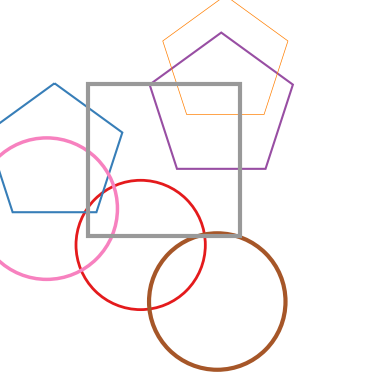[{"shape": "circle", "thickness": 2, "radius": 0.84, "center": [0.365, 0.364]}, {"shape": "pentagon", "thickness": 1.5, "radius": 0.93, "center": [0.142, 0.599]}, {"shape": "pentagon", "thickness": 1.5, "radius": 0.98, "center": [0.575, 0.72]}, {"shape": "pentagon", "thickness": 0.5, "radius": 0.85, "center": [0.585, 0.841]}, {"shape": "circle", "thickness": 3, "radius": 0.89, "center": [0.564, 0.217]}, {"shape": "circle", "thickness": 2.5, "radius": 0.92, "center": [0.121, 0.458]}, {"shape": "square", "thickness": 3, "radius": 0.99, "center": [0.426, 0.584]}]